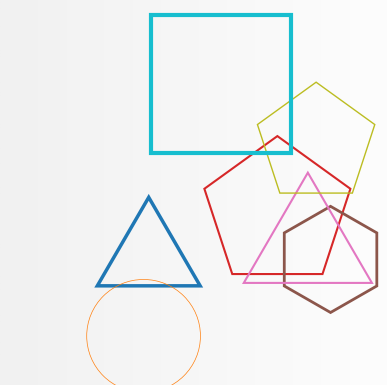[{"shape": "triangle", "thickness": 2.5, "radius": 0.77, "center": [0.384, 0.334]}, {"shape": "circle", "thickness": 0.5, "radius": 0.73, "center": [0.371, 0.127]}, {"shape": "pentagon", "thickness": 1.5, "radius": 0.99, "center": [0.716, 0.448]}, {"shape": "hexagon", "thickness": 2, "radius": 0.69, "center": [0.853, 0.326]}, {"shape": "triangle", "thickness": 1.5, "radius": 0.95, "center": [0.794, 0.361]}, {"shape": "pentagon", "thickness": 1, "radius": 0.8, "center": [0.816, 0.627]}, {"shape": "square", "thickness": 3, "radius": 0.9, "center": [0.57, 0.782]}]